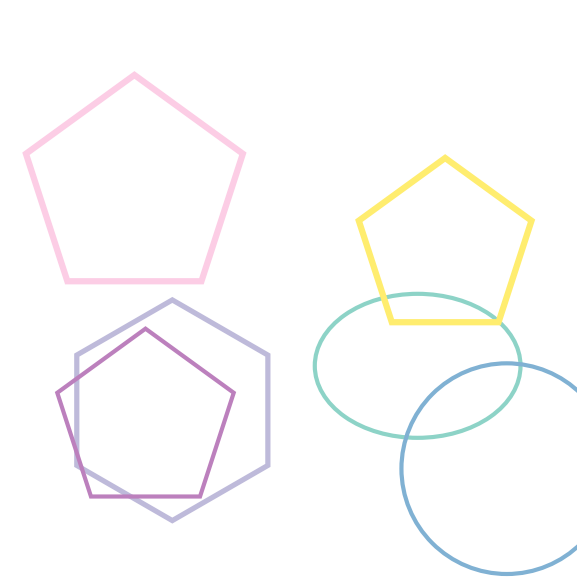[{"shape": "oval", "thickness": 2, "radius": 0.89, "center": [0.723, 0.366]}, {"shape": "hexagon", "thickness": 2.5, "radius": 0.96, "center": [0.298, 0.289]}, {"shape": "circle", "thickness": 2, "radius": 0.91, "center": [0.878, 0.188]}, {"shape": "pentagon", "thickness": 3, "radius": 0.99, "center": [0.233, 0.672]}, {"shape": "pentagon", "thickness": 2, "radius": 0.8, "center": [0.252, 0.269]}, {"shape": "pentagon", "thickness": 3, "radius": 0.79, "center": [0.771, 0.568]}]